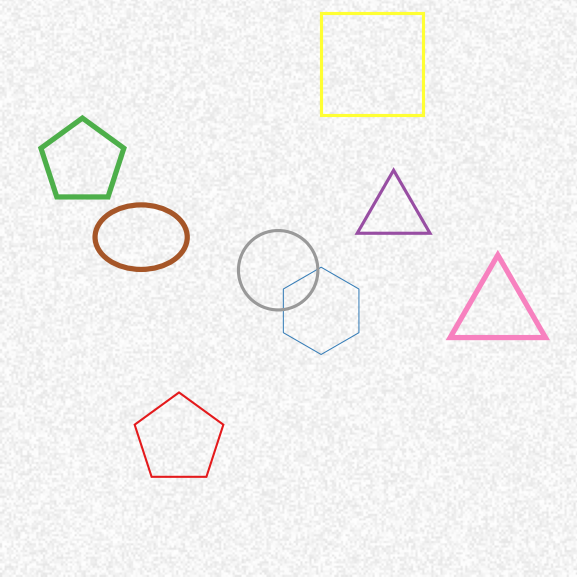[{"shape": "pentagon", "thickness": 1, "radius": 0.4, "center": [0.31, 0.239]}, {"shape": "hexagon", "thickness": 0.5, "radius": 0.38, "center": [0.556, 0.461]}, {"shape": "pentagon", "thickness": 2.5, "radius": 0.38, "center": [0.143, 0.719]}, {"shape": "triangle", "thickness": 1.5, "radius": 0.36, "center": [0.682, 0.632]}, {"shape": "square", "thickness": 1.5, "radius": 0.44, "center": [0.645, 0.888]}, {"shape": "oval", "thickness": 2.5, "radius": 0.4, "center": [0.244, 0.588]}, {"shape": "triangle", "thickness": 2.5, "radius": 0.48, "center": [0.862, 0.462]}, {"shape": "circle", "thickness": 1.5, "radius": 0.34, "center": [0.482, 0.531]}]